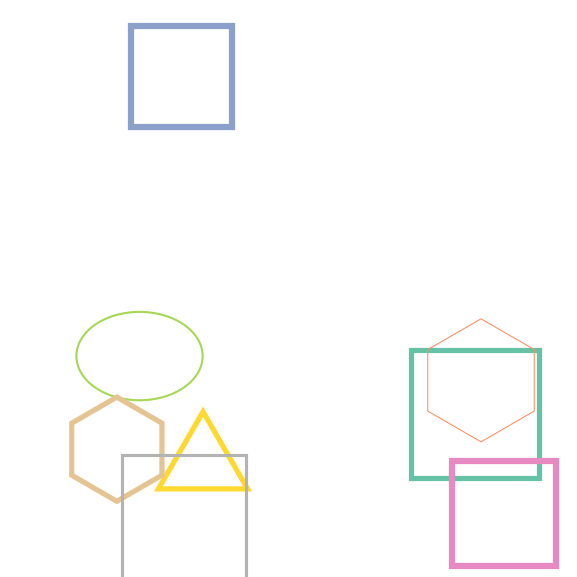[{"shape": "square", "thickness": 2.5, "radius": 0.55, "center": [0.822, 0.282]}, {"shape": "hexagon", "thickness": 0.5, "radius": 0.53, "center": [0.833, 0.341]}, {"shape": "square", "thickness": 3, "radius": 0.44, "center": [0.314, 0.867]}, {"shape": "square", "thickness": 3, "radius": 0.45, "center": [0.873, 0.11]}, {"shape": "oval", "thickness": 1, "radius": 0.55, "center": [0.242, 0.383]}, {"shape": "triangle", "thickness": 2.5, "radius": 0.45, "center": [0.352, 0.197]}, {"shape": "hexagon", "thickness": 2.5, "radius": 0.45, "center": [0.202, 0.221]}, {"shape": "square", "thickness": 1.5, "radius": 0.53, "center": [0.319, 0.104]}]